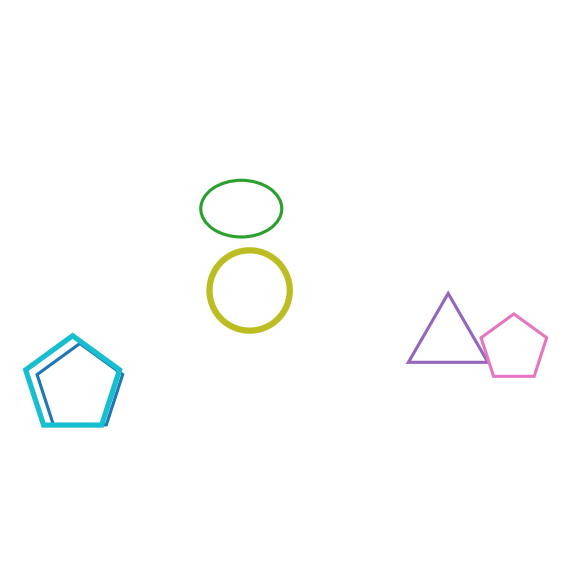[{"shape": "pentagon", "thickness": 1.5, "radius": 0.39, "center": [0.138, 0.326]}, {"shape": "oval", "thickness": 1.5, "radius": 0.35, "center": [0.418, 0.638]}, {"shape": "triangle", "thickness": 1.5, "radius": 0.4, "center": [0.776, 0.412]}, {"shape": "pentagon", "thickness": 1.5, "radius": 0.3, "center": [0.89, 0.396]}, {"shape": "circle", "thickness": 3, "radius": 0.35, "center": [0.432, 0.496]}, {"shape": "pentagon", "thickness": 2.5, "radius": 0.43, "center": [0.126, 0.332]}]